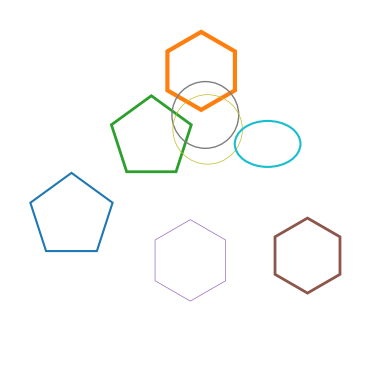[{"shape": "pentagon", "thickness": 1.5, "radius": 0.56, "center": [0.186, 0.439]}, {"shape": "hexagon", "thickness": 3, "radius": 0.51, "center": [0.522, 0.816]}, {"shape": "pentagon", "thickness": 2, "radius": 0.55, "center": [0.393, 0.642]}, {"shape": "hexagon", "thickness": 0.5, "radius": 0.53, "center": [0.494, 0.324]}, {"shape": "hexagon", "thickness": 2, "radius": 0.49, "center": [0.799, 0.336]}, {"shape": "circle", "thickness": 1, "radius": 0.43, "center": [0.533, 0.701]}, {"shape": "circle", "thickness": 0.5, "radius": 0.45, "center": [0.539, 0.664]}, {"shape": "oval", "thickness": 1.5, "radius": 0.43, "center": [0.695, 0.626]}]